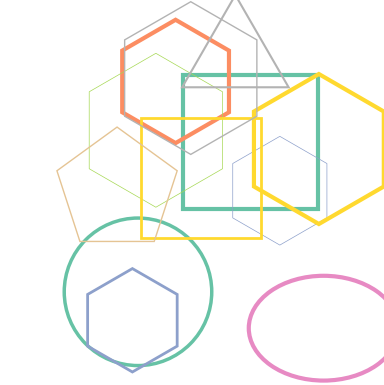[{"shape": "square", "thickness": 3, "radius": 0.87, "center": [0.651, 0.631]}, {"shape": "circle", "thickness": 2.5, "radius": 0.96, "center": [0.358, 0.242]}, {"shape": "hexagon", "thickness": 3, "radius": 0.8, "center": [0.456, 0.789]}, {"shape": "hexagon", "thickness": 2, "radius": 0.67, "center": [0.344, 0.168]}, {"shape": "hexagon", "thickness": 0.5, "radius": 0.71, "center": [0.727, 0.505]}, {"shape": "oval", "thickness": 3, "radius": 0.97, "center": [0.841, 0.148]}, {"shape": "hexagon", "thickness": 0.5, "radius": 1.0, "center": [0.405, 0.662]}, {"shape": "hexagon", "thickness": 3, "radius": 0.97, "center": [0.828, 0.613]}, {"shape": "square", "thickness": 2, "radius": 0.78, "center": [0.522, 0.538]}, {"shape": "pentagon", "thickness": 1, "radius": 0.82, "center": [0.304, 0.506]}, {"shape": "hexagon", "thickness": 1, "radius": 0.99, "center": [0.495, 0.797]}, {"shape": "triangle", "thickness": 1.5, "radius": 0.8, "center": [0.611, 0.853]}]